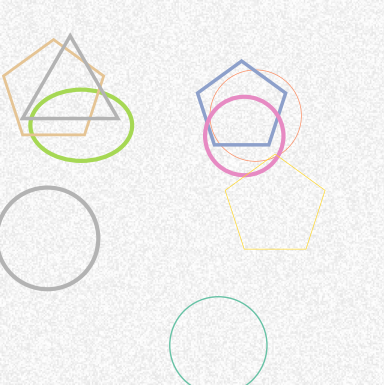[{"shape": "circle", "thickness": 1, "radius": 0.63, "center": [0.567, 0.103]}, {"shape": "circle", "thickness": 0.5, "radius": 0.59, "center": [0.664, 0.7]}, {"shape": "pentagon", "thickness": 2.5, "radius": 0.6, "center": [0.628, 0.721]}, {"shape": "circle", "thickness": 3, "radius": 0.51, "center": [0.634, 0.647]}, {"shape": "oval", "thickness": 3, "radius": 0.66, "center": [0.211, 0.675]}, {"shape": "pentagon", "thickness": 0.5, "radius": 0.68, "center": [0.715, 0.463]}, {"shape": "pentagon", "thickness": 2, "radius": 0.68, "center": [0.139, 0.76]}, {"shape": "triangle", "thickness": 2.5, "radius": 0.72, "center": [0.182, 0.764]}, {"shape": "circle", "thickness": 3, "radius": 0.66, "center": [0.123, 0.381]}]